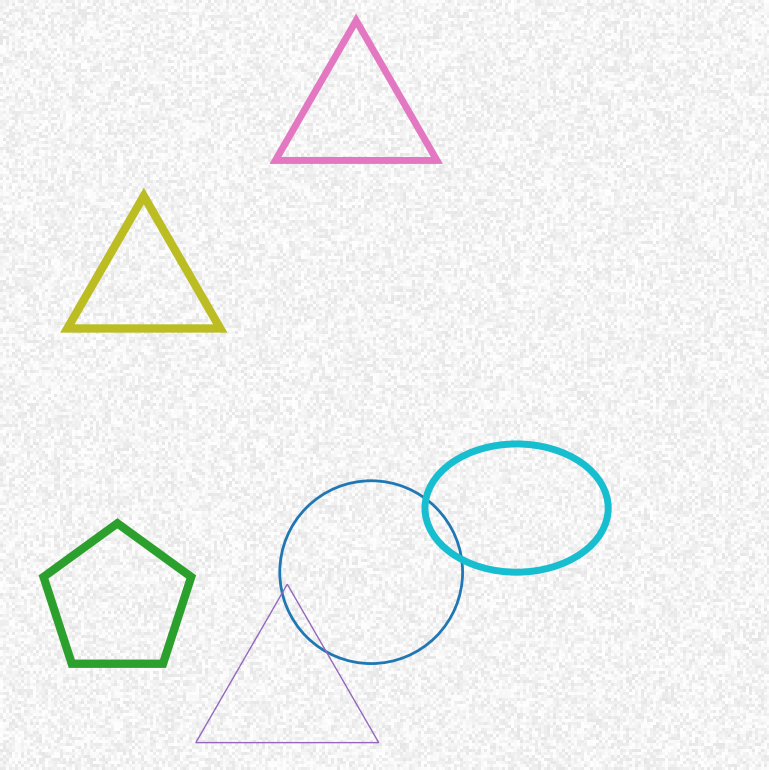[{"shape": "circle", "thickness": 1, "radius": 0.59, "center": [0.482, 0.257]}, {"shape": "pentagon", "thickness": 3, "radius": 0.5, "center": [0.152, 0.22]}, {"shape": "triangle", "thickness": 0.5, "radius": 0.69, "center": [0.373, 0.104]}, {"shape": "triangle", "thickness": 2.5, "radius": 0.61, "center": [0.463, 0.852]}, {"shape": "triangle", "thickness": 3, "radius": 0.57, "center": [0.187, 0.631]}, {"shape": "oval", "thickness": 2.5, "radius": 0.59, "center": [0.671, 0.34]}]